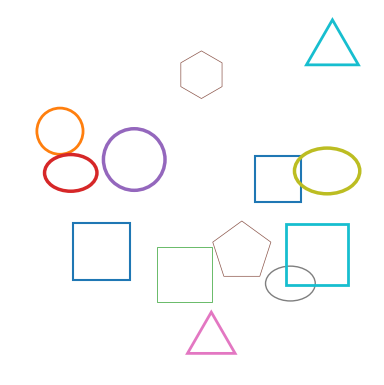[{"shape": "square", "thickness": 1.5, "radius": 0.3, "center": [0.722, 0.536]}, {"shape": "square", "thickness": 1.5, "radius": 0.37, "center": [0.264, 0.347]}, {"shape": "circle", "thickness": 2, "radius": 0.3, "center": [0.156, 0.659]}, {"shape": "square", "thickness": 0.5, "radius": 0.36, "center": [0.479, 0.287]}, {"shape": "oval", "thickness": 2.5, "radius": 0.34, "center": [0.184, 0.551]}, {"shape": "circle", "thickness": 2.5, "radius": 0.4, "center": [0.349, 0.586]}, {"shape": "hexagon", "thickness": 0.5, "radius": 0.31, "center": [0.523, 0.806]}, {"shape": "pentagon", "thickness": 0.5, "radius": 0.4, "center": [0.628, 0.347]}, {"shape": "triangle", "thickness": 2, "radius": 0.36, "center": [0.549, 0.118]}, {"shape": "oval", "thickness": 1, "radius": 0.32, "center": [0.754, 0.264]}, {"shape": "oval", "thickness": 2.5, "radius": 0.42, "center": [0.85, 0.556]}, {"shape": "square", "thickness": 2, "radius": 0.4, "center": [0.823, 0.339]}, {"shape": "triangle", "thickness": 2, "radius": 0.39, "center": [0.863, 0.871]}]